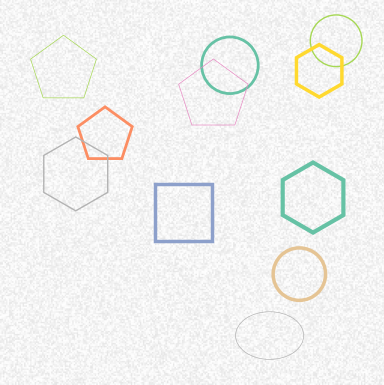[{"shape": "hexagon", "thickness": 3, "radius": 0.45, "center": [0.813, 0.487]}, {"shape": "circle", "thickness": 2, "radius": 0.37, "center": [0.597, 0.831]}, {"shape": "pentagon", "thickness": 2, "radius": 0.37, "center": [0.273, 0.648]}, {"shape": "square", "thickness": 2.5, "radius": 0.37, "center": [0.477, 0.448]}, {"shape": "pentagon", "thickness": 0.5, "radius": 0.47, "center": [0.554, 0.752]}, {"shape": "pentagon", "thickness": 0.5, "radius": 0.45, "center": [0.165, 0.819]}, {"shape": "circle", "thickness": 1, "radius": 0.34, "center": [0.873, 0.894]}, {"shape": "hexagon", "thickness": 2.5, "radius": 0.34, "center": [0.829, 0.816]}, {"shape": "circle", "thickness": 2.5, "radius": 0.34, "center": [0.778, 0.288]}, {"shape": "hexagon", "thickness": 1, "radius": 0.48, "center": [0.197, 0.548]}, {"shape": "oval", "thickness": 0.5, "radius": 0.44, "center": [0.7, 0.128]}]